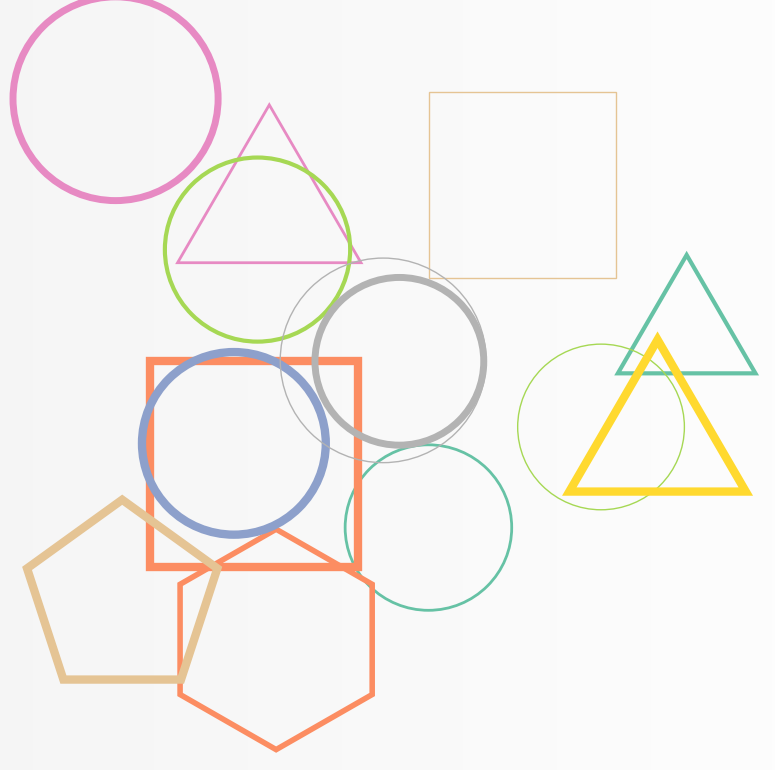[{"shape": "triangle", "thickness": 1.5, "radius": 0.51, "center": [0.886, 0.566]}, {"shape": "circle", "thickness": 1, "radius": 0.54, "center": [0.553, 0.315]}, {"shape": "square", "thickness": 3, "radius": 0.67, "center": [0.328, 0.398]}, {"shape": "hexagon", "thickness": 2, "radius": 0.72, "center": [0.356, 0.17]}, {"shape": "circle", "thickness": 3, "radius": 0.59, "center": [0.302, 0.424]}, {"shape": "circle", "thickness": 2.5, "radius": 0.66, "center": [0.149, 0.872]}, {"shape": "triangle", "thickness": 1, "radius": 0.68, "center": [0.347, 0.727]}, {"shape": "circle", "thickness": 1.5, "radius": 0.6, "center": [0.332, 0.676]}, {"shape": "circle", "thickness": 0.5, "radius": 0.54, "center": [0.776, 0.446]}, {"shape": "triangle", "thickness": 3, "radius": 0.66, "center": [0.848, 0.427]}, {"shape": "square", "thickness": 0.5, "radius": 0.6, "center": [0.675, 0.759]}, {"shape": "pentagon", "thickness": 3, "radius": 0.65, "center": [0.158, 0.222]}, {"shape": "circle", "thickness": 0.5, "radius": 0.66, "center": [0.494, 0.532]}, {"shape": "circle", "thickness": 2.5, "radius": 0.54, "center": [0.515, 0.531]}]